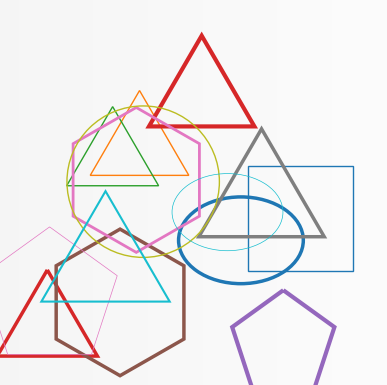[{"shape": "square", "thickness": 1, "radius": 0.68, "center": [0.776, 0.432]}, {"shape": "oval", "thickness": 2.5, "radius": 0.8, "center": [0.622, 0.376]}, {"shape": "triangle", "thickness": 1, "radius": 0.73, "center": [0.36, 0.618]}, {"shape": "triangle", "thickness": 1, "radius": 0.68, "center": [0.291, 0.586]}, {"shape": "triangle", "thickness": 2.5, "radius": 0.75, "center": [0.122, 0.15]}, {"shape": "triangle", "thickness": 3, "radius": 0.79, "center": [0.52, 0.75]}, {"shape": "pentagon", "thickness": 3, "radius": 0.69, "center": [0.731, 0.108]}, {"shape": "hexagon", "thickness": 2.5, "radius": 0.95, "center": [0.31, 0.215]}, {"shape": "hexagon", "thickness": 2, "radius": 0.94, "center": [0.352, 0.533]}, {"shape": "pentagon", "thickness": 0.5, "radius": 0.92, "center": [0.128, 0.227]}, {"shape": "triangle", "thickness": 2.5, "radius": 0.93, "center": [0.675, 0.479]}, {"shape": "circle", "thickness": 1, "radius": 0.98, "center": [0.369, 0.528]}, {"shape": "triangle", "thickness": 1.5, "radius": 0.96, "center": [0.272, 0.312]}, {"shape": "oval", "thickness": 0.5, "radius": 0.72, "center": [0.587, 0.449]}]